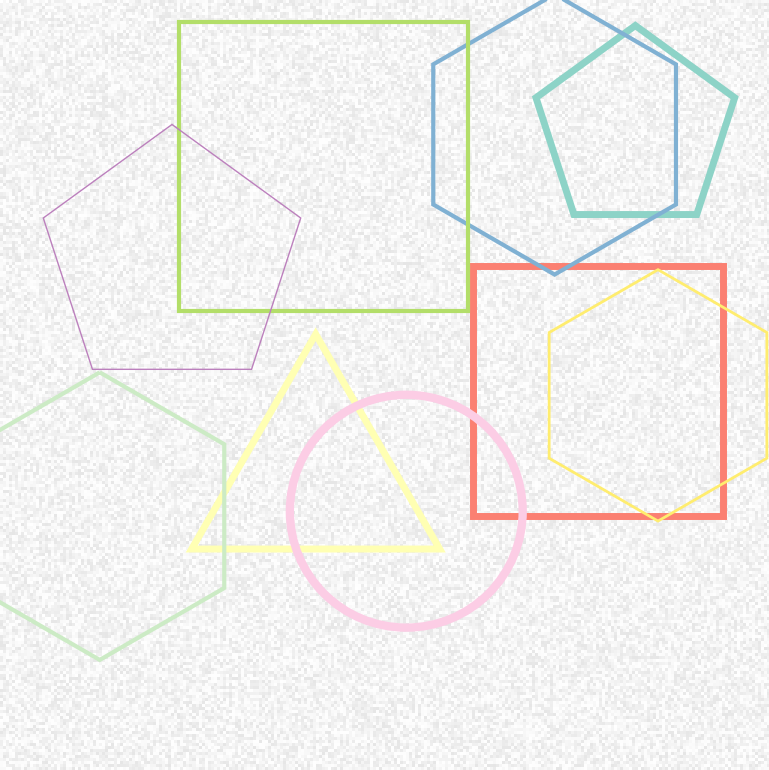[{"shape": "pentagon", "thickness": 2.5, "radius": 0.68, "center": [0.825, 0.831]}, {"shape": "triangle", "thickness": 2.5, "radius": 0.93, "center": [0.41, 0.38]}, {"shape": "square", "thickness": 2.5, "radius": 0.81, "center": [0.776, 0.493]}, {"shape": "hexagon", "thickness": 1.5, "radius": 0.91, "center": [0.72, 0.825]}, {"shape": "square", "thickness": 1.5, "radius": 0.94, "center": [0.42, 0.784]}, {"shape": "circle", "thickness": 3, "radius": 0.76, "center": [0.528, 0.336]}, {"shape": "pentagon", "thickness": 0.5, "radius": 0.88, "center": [0.223, 0.663]}, {"shape": "hexagon", "thickness": 1.5, "radius": 0.93, "center": [0.13, 0.33]}, {"shape": "hexagon", "thickness": 1, "radius": 0.82, "center": [0.855, 0.487]}]